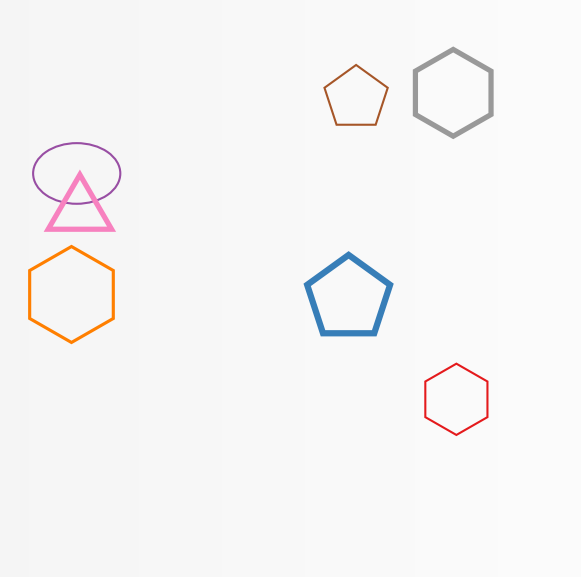[{"shape": "hexagon", "thickness": 1, "radius": 0.31, "center": [0.785, 0.308]}, {"shape": "pentagon", "thickness": 3, "radius": 0.37, "center": [0.6, 0.483]}, {"shape": "oval", "thickness": 1, "radius": 0.38, "center": [0.132, 0.699]}, {"shape": "hexagon", "thickness": 1.5, "radius": 0.42, "center": [0.123, 0.489]}, {"shape": "pentagon", "thickness": 1, "radius": 0.29, "center": [0.613, 0.829]}, {"shape": "triangle", "thickness": 2.5, "radius": 0.31, "center": [0.137, 0.634]}, {"shape": "hexagon", "thickness": 2.5, "radius": 0.38, "center": [0.78, 0.838]}]